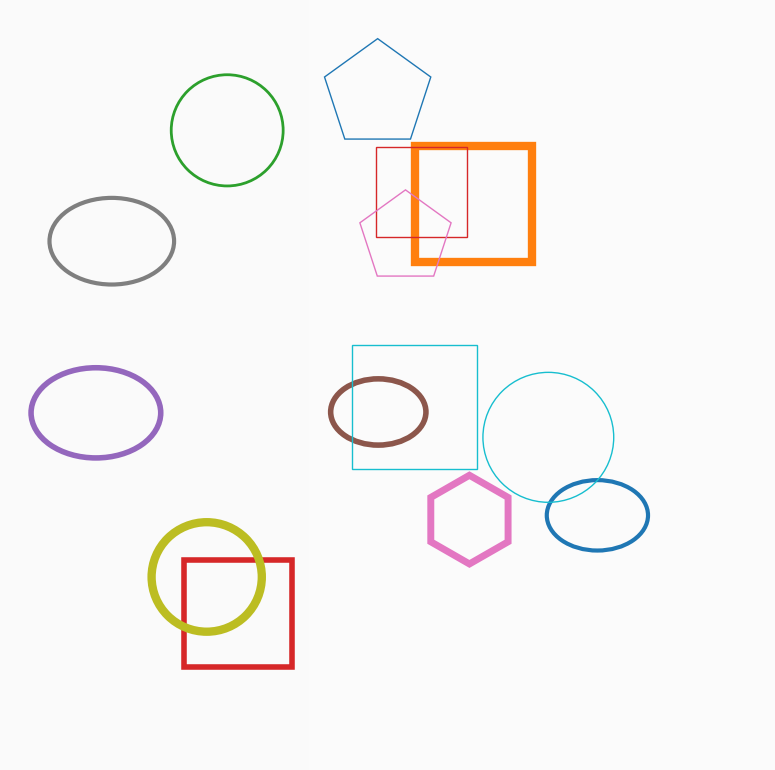[{"shape": "pentagon", "thickness": 0.5, "radius": 0.36, "center": [0.487, 0.878]}, {"shape": "oval", "thickness": 1.5, "radius": 0.33, "center": [0.771, 0.331]}, {"shape": "square", "thickness": 3, "radius": 0.38, "center": [0.611, 0.735]}, {"shape": "circle", "thickness": 1, "radius": 0.36, "center": [0.293, 0.831]}, {"shape": "square", "thickness": 0.5, "radius": 0.29, "center": [0.544, 0.751]}, {"shape": "square", "thickness": 2, "radius": 0.35, "center": [0.307, 0.203]}, {"shape": "oval", "thickness": 2, "radius": 0.42, "center": [0.124, 0.464]}, {"shape": "oval", "thickness": 2, "radius": 0.31, "center": [0.488, 0.465]}, {"shape": "hexagon", "thickness": 2.5, "radius": 0.29, "center": [0.606, 0.325]}, {"shape": "pentagon", "thickness": 0.5, "radius": 0.31, "center": [0.523, 0.692]}, {"shape": "oval", "thickness": 1.5, "radius": 0.4, "center": [0.144, 0.687]}, {"shape": "circle", "thickness": 3, "radius": 0.36, "center": [0.267, 0.251]}, {"shape": "circle", "thickness": 0.5, "radius": 0.42, "center": [0.708, 0.432]}, {"shape": "square", "thickness": 0.5, "radius": 0.4, "center": [0.535, 0.471]}]